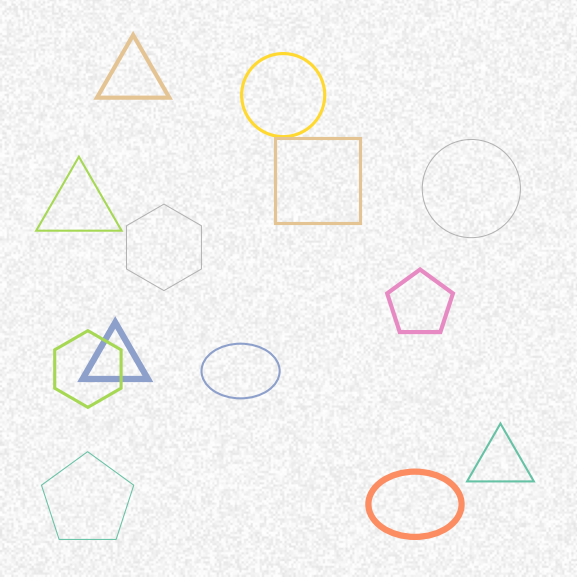[{"shape": "pentagon", "thickness": 0.5, "radius": 0.42, "center": [0.152, 0.133]}, {"shape": "triangle", "thickness": 1, "radius": 0.33, "center": [0.867, 0.199]}, {"shape": "oval", "thickness": 3, "radius": 0.4, "center": [0.719, 0.126]}, {"shape": "oval", "thickness": 1, "radius": 0.34, "center": [0.417, 0.357]}, {"shape": "triangle", "thickness": 3, "radius": 0.33, "center": [0.2, 0.376]}, {"shape": "pentagon", "thickness": 2, "radius": 0.3, "center": [0.727, 0.473]}, {"shape": "triangle", "thickness": 1, "radius": 0.43, "center": [0.137, 0.642]}, {"shape": "hexagon", "thickness": 1.5, "radius": 0.33, "center": [0.152, 0.36]}, {"shape": "circle", "thickness": 1.5, "radius": 0.36, "center": [0.49, 0.834]}, {"shape": "triangle", "thickness": 2, "radius": 0.36, "center": [0.231, 0.866]}, {"shape": "square", "thickness": 1.5, "radius": 0.37, "center": [0.549, 0.687]}, {"shape": "circle", "thickness": 0.5, "radius": 0.43, "center": [0.816, 0.673]}, {"shape": "hexagon", "thickness": 0.5, "radius": 0.37, "center": [0.284, 0.571]}]